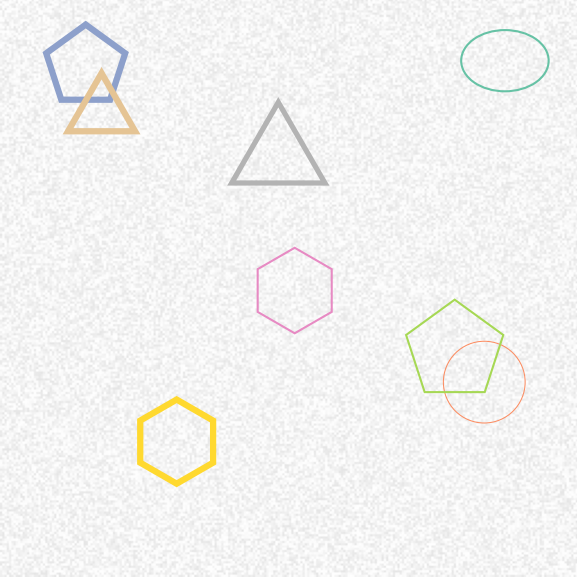[{"shape": "oval", "thickness": 1, "radius": 0.38, "center": [0.874, 0.894]}, {"shape": "circle", "thickness": 0.5, "radius": 0.35, "center": [0.839, 0.337]}, {"shape": "pentagon", "thickness": 3, "radius": 0.36, "center": [0.148, 0.885]}, {"shape": "hexagon", "thickness": 1, "radius": 0.37, "center": [0.51, 0.496]}, {"shape": "pentagon", "thickness": 1, "radius": 0.44, "center": [0.787, 0.392]}, {"shape": "hexagon", "thickness": 3, "radius": 0.36, "center": [0.306, 0.234]}, {"shape": "triangle", "thickness": 3, "radius": 0.34, "center": [0.176, 0.805]}, {"shape": "triangle", "thickness": 2.5, "radius": 0.47, "center": [0.482, 0.729]}]